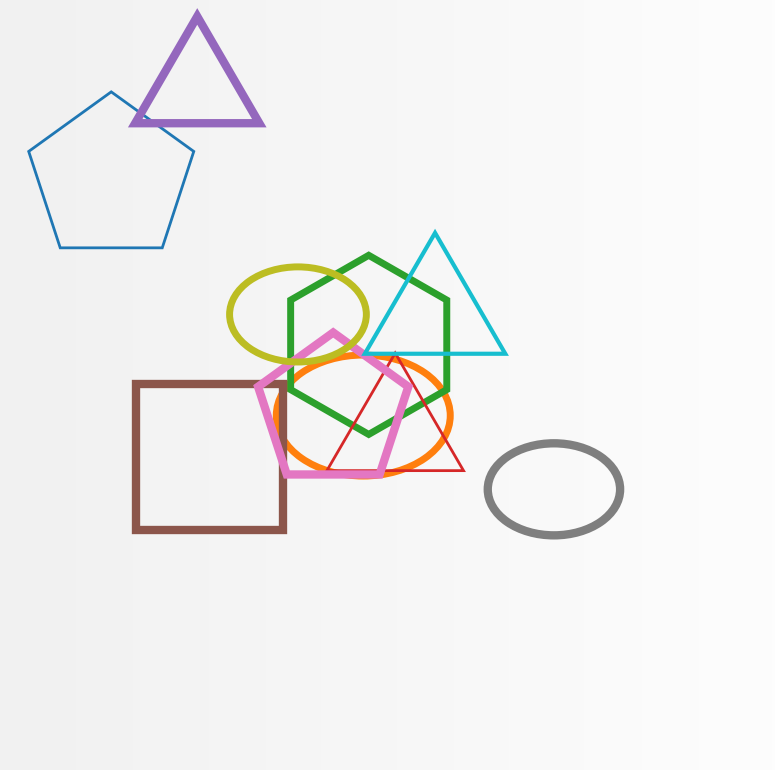[{"shape": "pentagon", "thickness": 1, "radius": 0.56, "center": [0.144, 0.769]}, {"shape": "oval", "thickness": 2.5, "radius": 0.56, "center": [0.469, 0.46]}, {"shape": "hexagon", "thickness": 2.5, "radius": 0.58, "center": [0.476, 0.552]}, {"shape": "triangle", "thickness": 1, "radius": 0.51, "center": [0.51, 0.44]}, {"shape": "triangle", "thickness": 3, "radius": 0.46, "center": [0.255, 0.886]}, {"shape": "square", "thickness": 3, "radius": 0.47, "center": [0.27, 0.406]}, {"shape": "pentagon", "thickness": 3, "radius": 0.51, "center": [0.43, 0.466]}, {"shape": "oval", "thickness": 3, "radius": 0.43, "center": [0.715, 0.365]}, {"shape": "oval", "thickness": 2.5, "radius": 0.44, "center": [0.384, 0.592]}, {"shape": "triangle", "thickness": 1.5, "radius": 0.52, "center": [0.561, 0.593]}]